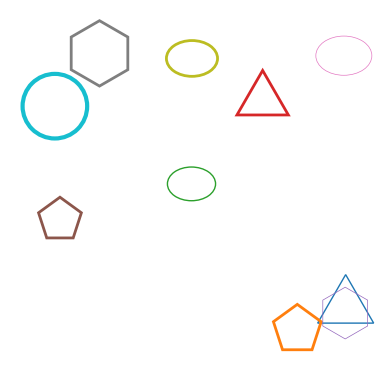[{"shape": "triangle", "thickness": 1, "radius": 0.42, "center": [0.898, 0.203]}, {"shape": "pentagon", "thickness": 2, "radius": 0.33, "center": [0.772, 0.144]}, {"shape": "oval", "thickness": 1, "radius": 0.31, "center": [0.497, 0.522]}, {"shape": "triangle", "thickness": 2, "radius": 0.39, "center": [0.682, 0.74]}, {"shape": "hexagon", "thickness": 0.5, "radius": 0.34, "center": [0.897, 0.187]}, {"shape": "pentagon", "thickness": 2, "radius": 0.29, "center": [0.156, 0.429]}, {"shape": "oval", "thickness": 0.5, "radius": 0.36, "center": [0.893, 0.855]}, {"shape": "hexagon", "thickness": 2, "radius": 0.42, "center": [0.258, 0.861]}, {"shape": "oval", "thickness": 2, "radius": 0.33, "center": [0.499, 0.848]}, {"shape": "circle", "thickness": 3, "radius": 0.42, "center": [0.143, 0.724]}]